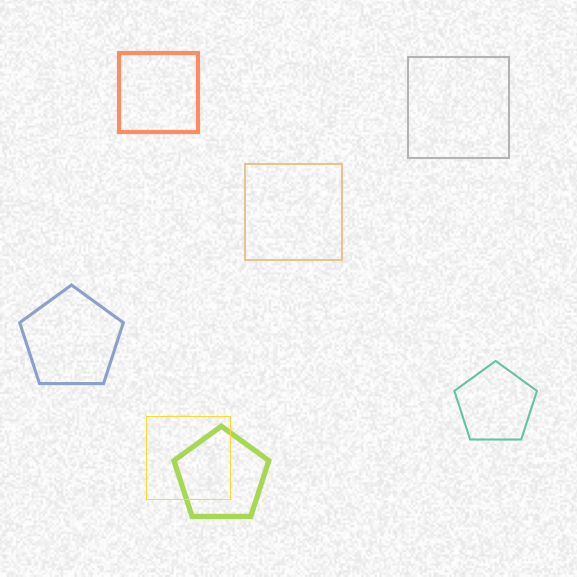[{"shape": "pentagon", "thickness": 1, "radius": 0.38, "center": [0.858, 0.299]}, {"shape": "square", "thickness": 2, "radius": 0.34, "center": [0.274, 0.839]}, {"shape": "pentagon", "thickness": 1.5, "radius": 0.47, "center": [0.124, 0.411]}, {"shape": "pentagon", "thickness": 2.5, "radius": 0.43, "center": [0.383, 0.175]}, {"shape": "square", "thickness": 0.5, "radius": 0.36, "center": [0.326, 0.207]}, {"shape": "square", "thickness": 1, "radius": 0.42, "center": [0.508, 0.632]}, {"shape": "square", "thickness": 1, "radius": 0.44, "center": [0.794, 0.813]}]